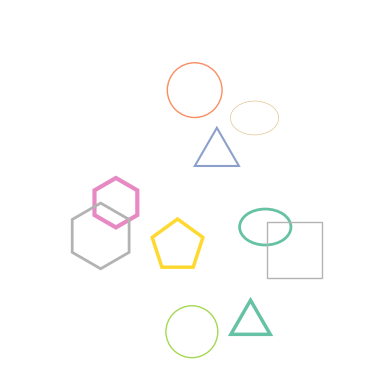[{"shape": "oval", "thickness": 2, "radius": 0.33, "center": [0.689, 0.41]}, {"shape": "triangle", "thickness": 2.5, "radius": 0.3, "center": [0.651, 0.161]}, {"shape": "circle", "thickness": 1, "radius": 0.36, "center": [0.506, 0.766]}, {"shape": "triangle", "thickness": 1.5, "radius": 0.33, "center": [0.563, 0.602]}, {"shape": "hexagon", "thickness": 3, "radius": 0.32, "center": [0.301, 0.473]}, {"shape": "circle", "thickness": 1, "radius": 0.34, "center": [0.498, 0.138]}, {"shape": "pentagon", "thickness": 2.5, "radius": 0.35, "center": [0.461, 0.362]}, {"shape": "oval", "thickness": 0.5, "radius": 0.31, "center": [0.661, 0.694]}, {"shape": "hexagon", "thickness": 2, "radius": 0.43, "center": [0.261, 0.387]}, {"shape": "square", "thickness": 1, "radius": 0.36, "center": [0.765, 0.35]}]